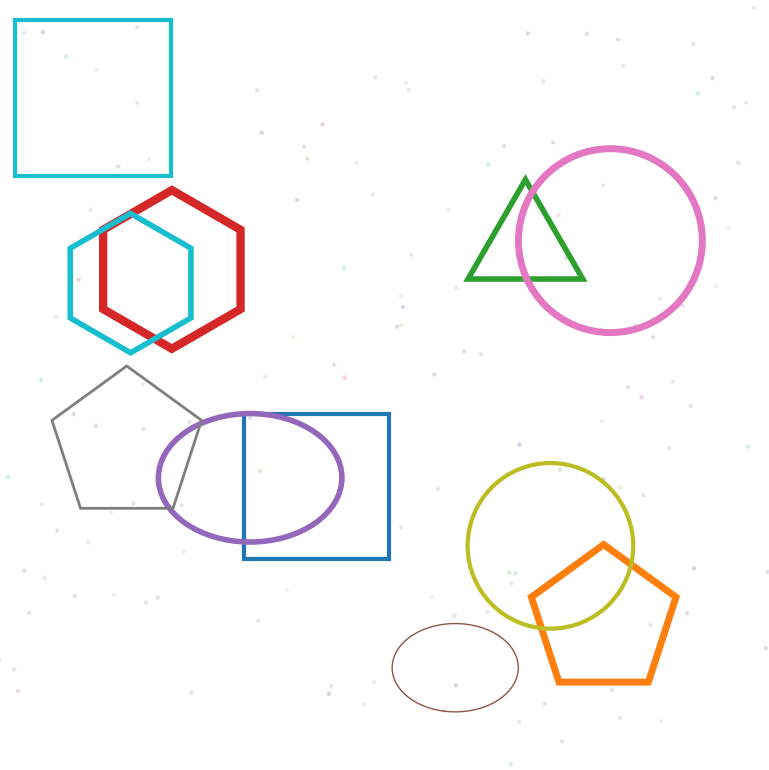[{"shape": "square", "thickness": 1.5, "radius": 0.47, "center": [0.411, 0.368]}, {"shape": "pentagon", "thickness": 2.5, "radius": 0.49, "center": [0.784, 0.194]}, {"shape": "triangle", "thickness": 2, "radius": 0.43, "center": [0.682, 0.681]}, {"shape": "hexagon", "thickness": 3, "radius": 0.52, "center": [0.223, 0.65]}, {"shape": "oval", "thickness": 2, "radius": 0.6, "center": [0.325, 0.379]}, {"shape": "oval", "thickness": 0.5, "radius": 0.41, "center": [0.591, 0.133]}, {"shape": "circle", "thickness": 2.5, "radius": 0.6, "center": [0.793, 0.687]}, {"shape": "pentagon", "thickness": 1, "radius": 0.51, "center": [0.165, 0.423]}, {"shape": "circle", "thickness": 1.5, "radius": 0.54, "center": [0.715, 0.291]}, {"shape": "hexagon", "thickness": 2, "radius": 0.45, "center": [0.17, 0.632]}, {"shape": "square", "thickness": 1.5, "radius": 0.51, "center": [0.12, 0.872]}]